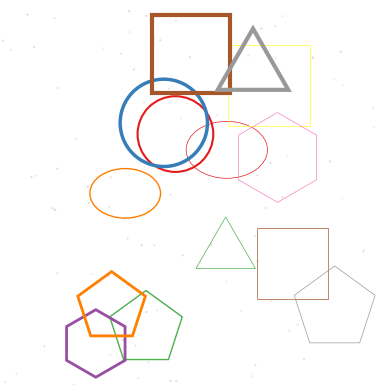[{"shape": "circle", "thickness": 1.5, "radius": 0.49, "center": [0.456, 0.652]}, {"shape": "oval", "thickness": 0.5, "radius": 0.53, "center": [0.589, 0.611]}, {"shape": "circle", "thickness": 2.5, "radius": 0.57, "center": [0.426, 0.681]}, {"shape": "pentagon", "thickness": 1, "radius": 0.5, "center": [0.379, 0.146]}, {"shape": "triangle", "thickness": 0.5, "radius": 0.45, "center": [0.586, 0.347]}, {"shape": "hexagon", "thickness": 2, "radius": 0.44, "center": [0.249, 0.108]}, {"shape": "oval", "thickness": 1, "radius": 0.46, "center": [0.325, 0.498]}, {"shape": "pentagon", "thickness": 2, "radius": 0.46, "center": [0.29, 0.202]}, {"shape": "square", "thickness": 0.5, "radius": 0.53, "center": [0.698, 0.777]}, {"shape": "square", "thickness": 0.5, "radius": 0.46, "center": [0.76, 0.316]}, {"shape": "square", "thickness": 3, "radius": 0.51, "center": [0.497, 0.86]}, {"shape": "hexagon", "thickness": 0.5, "radius": 0.58, "center": [0.721, 0.591]}, {"shape": "pentagon", "thickness": 0.5, "radius": 0.55, "center": [0.869, 0.199]}, {"shape": "triangle", "thickness": 3, "radius": 0.53, "center": [0.657, 0.82]}]